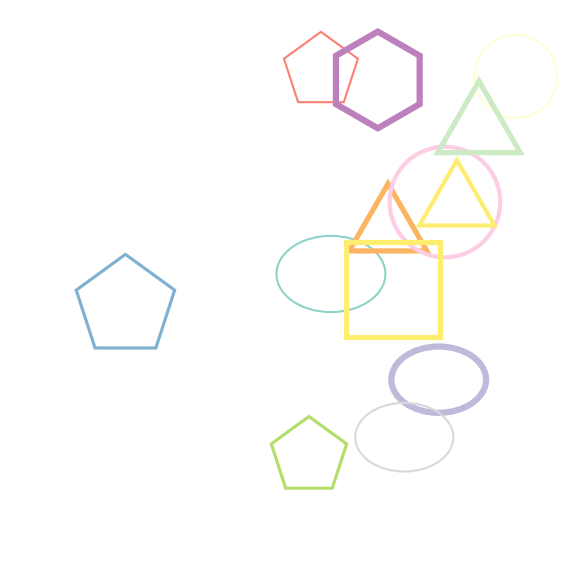[{"shape": "oval", "thickness": 1, "radius": 0.47, "center": [0.573, 0.525]}, {"shape": "circle", "thickness": 0.5, "radius": 0.36, "center": [0.893, 0.867]}, {"shape": "oval", "thickness": 3, "radius": 0.41, "center": [0.76, 0.342]}, {"shape": "pentagon", "thickness": 1, "radius": 0.34, "center": [0.556, 0.877]}, {"shape": "pentagon", "thickness": 1.5, "radius": 0.45, "center": [0.217, 0.469]}, {"shape": "triangle", "thickness": 2.5, "radius": 0.39, "center": [0.672, 0.603]}, {"shape": "pentagon", "thickness": 1.5, "radius": 0.34, "center": [0.535, 0.209]}, {"shape": "circle", "thickness": 2, "radius": 0.48, "center": [0.77, 0.649]}, {"shape": "oval", "thickness": 1, "radius": 0.42, "center": [0.7, 0.242]}, {"shape": "hexagon", "thickness": 3, "radius": 0.42, "center": [0.654, 0.861]}, {"shape": "triangle", "thickness": 2.5, "radius": 0.41, "center": [0.829, 0.776]}, {"shape": "square", "thickness": 2.5, "radius": 0.41, "center": [0.681, 0.498]}, {"shape": "triangle", "thickness": 2, "radius": 0.38, "center": [0.791, 0.646]}]